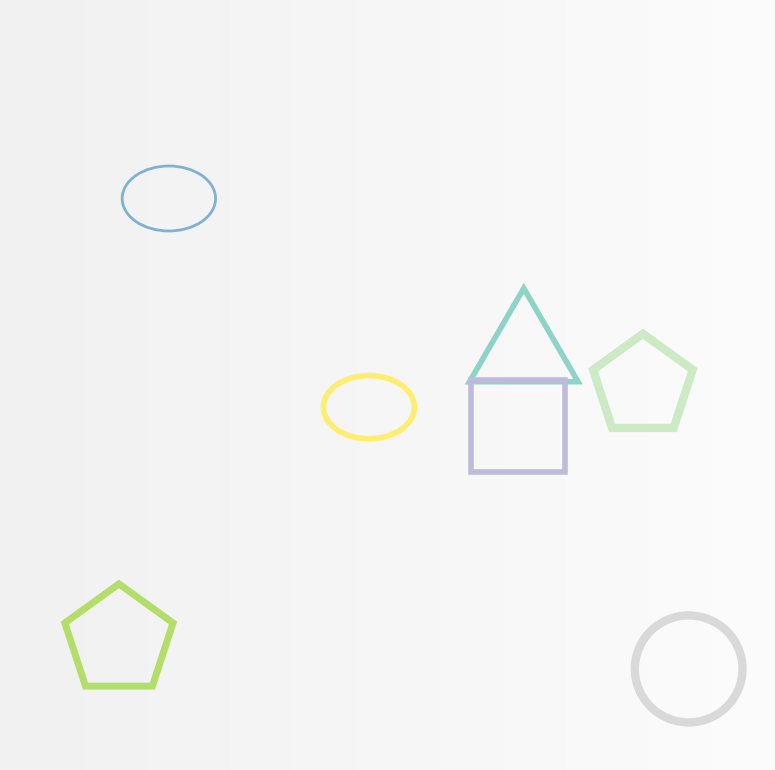[{"shape": "triangle", "thickness": 2, "radius": 0.4, "center": [0.676, 0.545]}, {"shape": "square", "thickness": 2, "radius": 0.3, "center": [0.668, 0.447]}, {"shape": "oval", "thickness": 1, "radius": 0.3, "center": [0.218, 0.742]}, {"shape": "pentagon", "thickness": 2.5, "radius": 0.37, "center": [0.153, 0.168]}, {"shape": "circle", "thickness": 3, "radius": 0.35, "center": [0.889, 0.131]}, {"shape": "pentagon", "thickness": 3, "radius": 0.34, "center": [0.83, 0.499]}, {"shape": "oval", "thickness": 2, "radius": 0.29, "center": [0.476, 0.471]}]